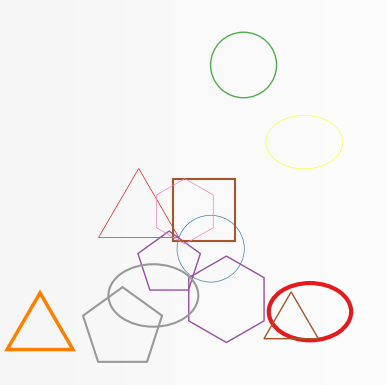[{"shape": "triangle", "thickness": 0.5, "radius": 0.6, "center": [0.358, 0.443]}, {"shape": "oval", "thickness": 3, "radius": 0.53, "center": [0.8, 0.19]}, {"shape": "circle", "thickness": 0.5, "radius": 0.43, "center": [0.544, 0.354]}, {"shape": "circle", "thickness": 1, "radius": 0.43, "center": [0.629, 0.831]}, {"shape": "hexagon", "thickness": 1, "radius": 0.56, "center": [0.584, 0.223]}, {"shape": "pentagon", "thickness": 1, "radius": 0.42, "center": [0.437, 0.315]}, {"shape": "triangle", "thickness": 2.5, "radius": 0.49, "center": [0.103, 0.141]}, {"shape": "oval", "thickness": 0.5, "radius": 0.5, "center": [0.785, 0.631]}, {"shape": "triangle", "thickness": 1, "radius": 0.41, "center": [0.751, 0.161]}, {"shape": "square", "thickness": 1.5, "radius": 0.4, "center": [0.526, 0.455]}, {"shape": "hexagon", "thickness": 0.5, "radius": 0.42, "center": [0.477, 0.451]}, {"shape": "pentagon", "thickness": 1.5, "radius": 0.54, "center": [0.316, 0.147]}, {"shape": "oval", "thickness": 1.5, "radius": 0.58, "center": [0.396, 0.233]}]